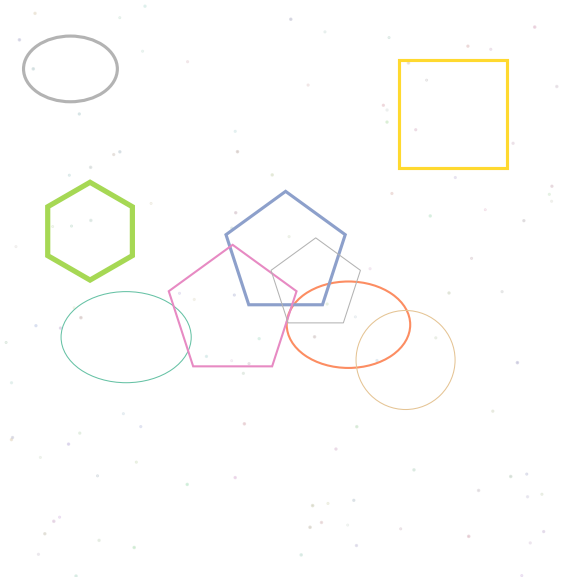[{"shape": "oval", "thickness": 0.5, "radius": 0.56, "center": [0.218, 0.415]}, {"shape": "oval", "thickness": 1, "radius": 0.53, "center": [0.603, 0.437]}, {"shape": "pentagon", "thickness": 1.5, "radius": 0.54, "center": [0.495, 0.559]}, {"shape": "pentagon", "thickness": 1, "radius": 0.58, "center": [0.403, 0.459]}, {"shape": "hexagon", "thickness": 2.5, "radius": 0.42, "center": [0.156, 0.599]}, {"shape": "square", "thickness": 1.5, "radius": 0.47, "center": [0.784, 0.801]}, {"shape": "circle", "thickness": 0.5, "radius": 0.43, "center": [0.702, 0.376]}, {"shape": "pentagon", "thickness": 0.5, "radius": 0.41, "center": [0.547, 0.506]}, {"shape": "oval", "thickness": 1.5, "radius": 0.41, "center": [0.122, 0.88]}]